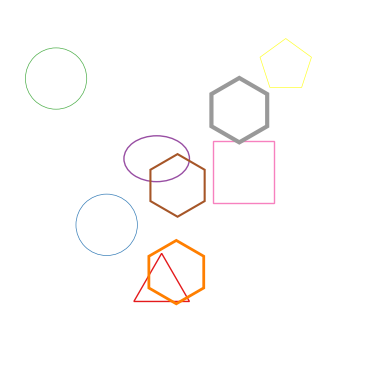[{"shape": "triangle", "thickness": 1, "radius": 0.42, "center": [0.42, 0.259]}, {"shape": "circle", "thickness": 0.5, "radius": 0.4, "center": [0.277, 0.416]}, {"shape": "circle", "thickness": 0.5, "radius": 0.4, "center": [0.146, 0.796]}, {"shape": "oval", "thickness": 1, "radius": 0.43, "center": [0.407, 0.588]}, {"shape": "hexagon", "thickness": 2, "radius": 0.41, "center": [0.458, 0.293]}, {"shape": "pentagon", "thickness": 0.5, "radius": 0.35, "center": [0.742, 0.83]}, {"shape": "hexagon", "thickness": 1.5, "radius": 0.41, "center": [0.461, 0.518]}, {"shape": "square", "thickness": 1, "radius": 0.4, "center": [0.632, 0.554]}, {"shape": "hexagon", "thickness": 3, "radius": 0.42, "center": [0.622, 0.714]}]